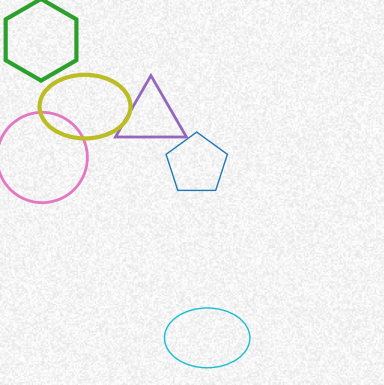[{"shape": "pentagon", "thickness": 1, "radius": 0.42, "center": [0.511, 0.573]}, {"shape": "hexagon", "thickness": 3, "radius": 0.53, "center": [0.107, 0.897]}, {"shape": "triangle", "thickness": 2, "radius": 0.53, "center": [0.392, 0.697]}, {"shape": "circle", "thickness": 2, "radius": 0.59, "center": [0.11, 0.591]}, {"shape": "oval", "thickness": 3, "radius": 0.59, "center": [0.221, 0.723]}, {"shape": "oval", "thickness": 1, "radius": 0.55, "center": [0.538, 0.122]}]